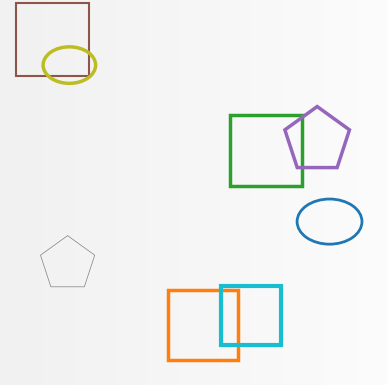[{"shape": "oval", "thickness": 2, "radius": 0.42, "center": [0.85, 0.424]}, {"shape": "square", "thickness": 2.5, "radius": 0.45, "center": [0.524, 0.155]}, {"shape": "square", "thickness": 2.5, "radius": 0.46, "center": [0.687, 0.609]}, {"shape": "pentagon", "thickness": 2.5, "radius": 0.44, "center": [0.819, 0.636]}, {"shape": "square", "thickness": 1.5, "radius": 0.47, "center": [0.136, 0.898]}, {"shape": "pentagon", "thickness": 0.5, "radius": 0.37, "center": [0.174, 0.314]}, {"shape": "oval", "thickness": 2.5, "radius": 0.34, "center": [0.179, 0.831]}, {"shape": "square", "thickness": 3, "radius": 0.39, "center": [0.648, 0.18]}]